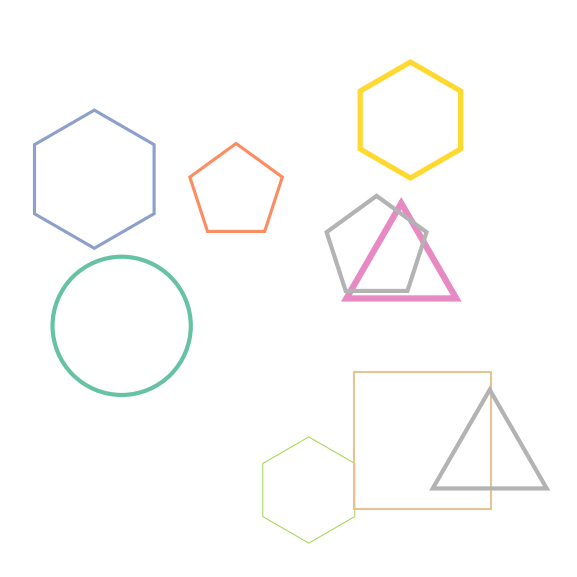[{"shape": "circle", "thickness": 2, "radius": 0.6, "center": [0.211, 0.435]}, {"shape": "pentagon", "thickness": 1.5, "radius": 0.42, "center": [0.409, 0.666]}, {"shape": "hexagon", "thickness": 1.5, "radius": 0.6, "center": [0.163, 0.689]}, {"shape": "triangle", "thickness": 3, "radius": 0.55, "center": [0.695, 0.537]}, {"shape": "hexagon", "thickness": 0.5, "radius": 0.46, "center": [0.535, 0.151]}, {"shape": "hexagon", "thickness": 2.5, "radius": 0.5, "center": [0.711, 0.791]}, {"shape": "square", "thickness": 1, "radius": 0.59, "center": [0.732, 0.237]}, {"shape": "triangle", "thickness": 2, "radius": 0.57, "center": [0.848, 0.21]}, {"shape": "pentagon", "thickness": 2, "radius": 0.45, "center": [0.652, 0.569]}]